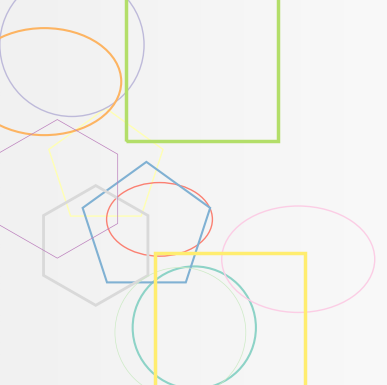[{"shape": "circle", "thickness": 1.5, "radius": 0.8, "center": [0.501, 0.149]}, {"shape": "pentagon", "thickness": 1, "radius": 0.77, "center": [0.273, 0.564]}, {"shape": "circle", "thickness": 1, "radius": 0.93, "center": [0.186, 0.884]}, {"shape": "oval", "thickness": 1, "radius": 0.68, "center": [0.412, 0.43]}, {"shape": "pentagon", "thickness": 1.5, "radius": 0.87, "center": [0.378, 0.406]}, {"shape": "oval", "thickness": 1.5, "radius": 0.99, "center": [0.114, 0.788]}, {"shape": "square", "thickness": 2.5, "radius": 0.98, "center": [0.522, 0.831]}, {"shape": "oval", "thickness": 1, "radius": 0.99, "center": [0.77, 0.327]}, {"shape": "hexagon", "thickness": 2, "radius": 0.78, "center": [0.247, 0.362]}, {"shape": "hexagon", "thickness": 0.5, "radius": 0.9, "center": [0.148, 0.509]}, {"shape": "circle", "thickness": 0.5, "radius": 0.84, "center": [0.465, 0.136]}, {"shape": "square", "thickness": 2.5, "radius": 0.97, "center": [0.594, 0.149]}]